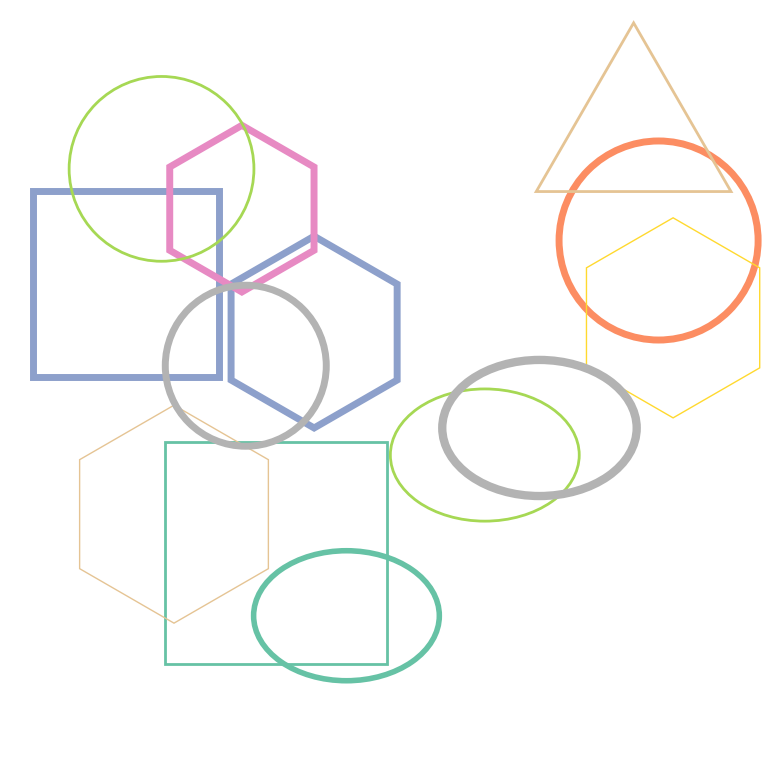[{"shape": "square", "thickness": 1, "radius": 0.72, "center": [0.358, 0.282]}, {"shape": "oval", "thickness": 2, "radius": 0.6, "center": [0.45, 0.2]}, {"shape": "circle", "thickness": 2.5, "radius": 0.65, "center": [0.855, 0.688]}, {"shape": "square", "thickness": 2.5, "radius": 0.6, "center": [0.163, 0.631]}, {"shape": "hexagon", "thickness": 2.5, "radius": 0.62, "center": [0.408, 0.569]}, {"shape": "hexagon", "thickness": 2.5, "radius": 0.54, "center": [0.314, 0.729]}, {"shape": "circle", "thickness": 1, "radius": 0.6, "center": [0.21, 0.781]}, {"shape": "oval", "thickness": 1, "radius": 0.61, "center": [0.63, 0.409]}, {"shape": "hexagon", "thickness": 0.5, "radius": 0.65, "center": [0.874, 0.587]}, {"shape": "triangle", "thickness": 1, "radius": 0.73, "center": [0.823, 0.824]}, {"shape": "hexagon", "thickness": 0.5, "radius": 0.71, "center": [0.226, 0.332]}, {"shape": "circle", "thickness": 2.5, "radius": 0.52, "center": [0.319, 0.525]}, {"shape": "oval", "thickness": 3, "radius": 0.63, "center": [0.701, 0.444]}]